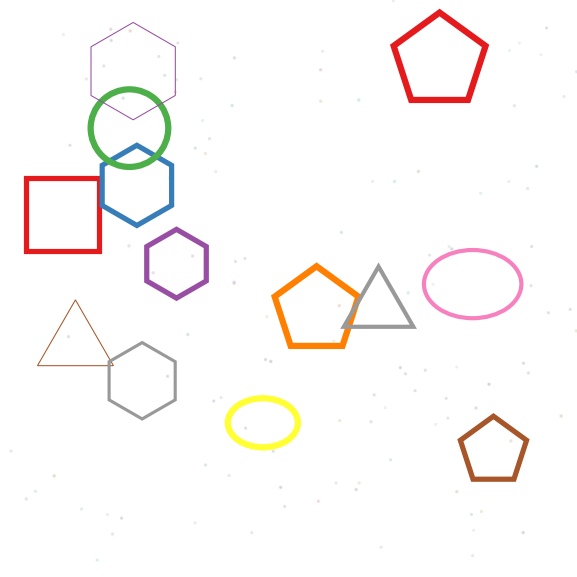[{"shape": "pentagon", "thickness": 3, "radius": 0.42, "center": [0.761, 0.894]}, {"shape": "square", "thickness": 2.5, "radius": 0.32, "center": [0.109, 0.627]}, {"shape": "hexagon", "thickness": 2.5, "radius": 0.35, "center": [0.237, 0.678]}, {"shape": "circle", "thickness": 3, "radius": 0.34, "center": [0.224, 0.777]}, {"shape": "hexagon", "thickness": 0.5, "radius": 0.42, "center": [0.231, 0.876]}, {"shape": "hexagon", "thickness": 2.5, "radius": 0.3, "center": [0.306, 0.542]}, {"shape": "pentagon", "thickness": 3, "radius": 0.38, "center": [0.548, 0.462]}, {"shape": "oval", "thickness": 3, "radius": 0.3, "center": [0.455, 0.267]}, {"shape": "triangle", "thickness": 0.5, "radius": 0.38, "center": [0.131, 0.404]}, {"shape": "pentagon", "thickness": 2.5, "radius": 0.3, "center": [0.854, 0.218]}, {"shape": "oval", "thickness": 2, "radius": 0.42, "center": [0.818, 0.507]}, {"shape": "hexagon", "thickness": 1.5, "radius": 0.33, "center": [0.246, 0.34]}, {"shape": "triangle", "thickness": 2, "radius": 0.35, "center": [0.656, 0.468]}]